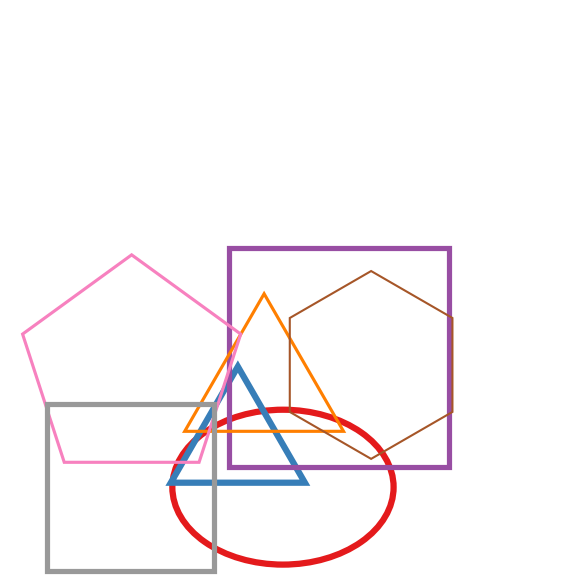[{"shape": "oval", "thickness": 3, "radius": 0.96, "center": [0.49, 0.156]}, {"shape": "triangle", "thickness": 3, "radius": 0.67, "center": [0.412, 0.23]}, {"shape": "square", "thickness": 2.5, "radius": 0.95, "center": [0.587, 0.38]}, {"shape": "triangle", "thickness": 1.5, "radius": 0.79, "center": [0.457, 0.332]}, {"shape": "hexagon", "thickness": 1, "radius": 0.81, "center": [0.643, 0.367]}, {"shape": "pentagon", "thickness": 1.5, "radius": 0.99, "center": [0.228, 0.359]}, {"shape": "square", "thickness": 2.5, "radius": 0.73, "center": [0.226, 0.155]}]